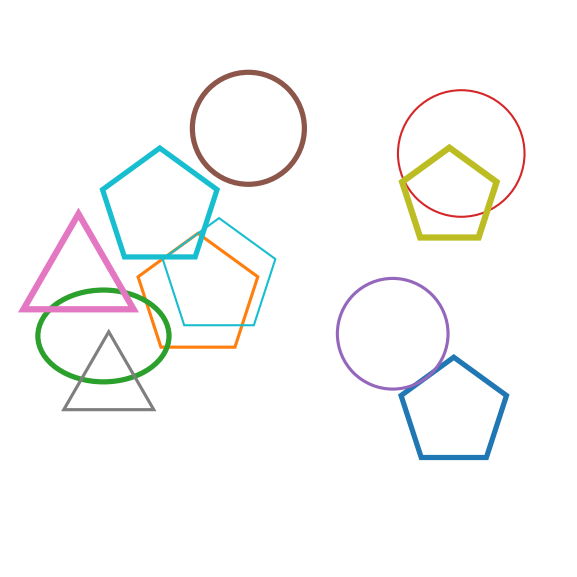[{"shape": "pentagon", "thickness": 2.5, "radius": 0.48, "center": [0.786, 0.285]}, {"shape": "pentagon", "thickness": 1.5, "radius": 0.54, "center": [0.343, 0.486]}, {"shape": "oval", "thickness": 2.5, "radius": 0.57, "center": [0.179, 0.417]}, {"shape": "circle", "thickness": 1, "radius": 0.55, "center": [0.799, 0.733]}, {"shape": "circle", "thickness": 1.5, "radius": 0.48, "center": [0.68, 0.421]}, {"shape": "circle", "thickness": 2.5, "radius": 0.48, "center": [0.43, 0.777]}, {"shape": "triangle", "thickness": 3, "radius": 0.55, "center": [0.136, 0.519]}, {"shape": "triangle", "thickness": 1.5, "radius": 0.45, "center": [0.188, 0.335]}, {"shape": "pentagon", "thickness": 3, "radius": 0.43, "center": [0.778, 0.657]}, {"shape": "pentagon", "thickness": 2.5, "radius": 0.52, "center": [0.277, 0.639]}, {"shape": "pentagon", "thickness": 1, "radius": 0.51, "center": [0.379, 0.519]}]